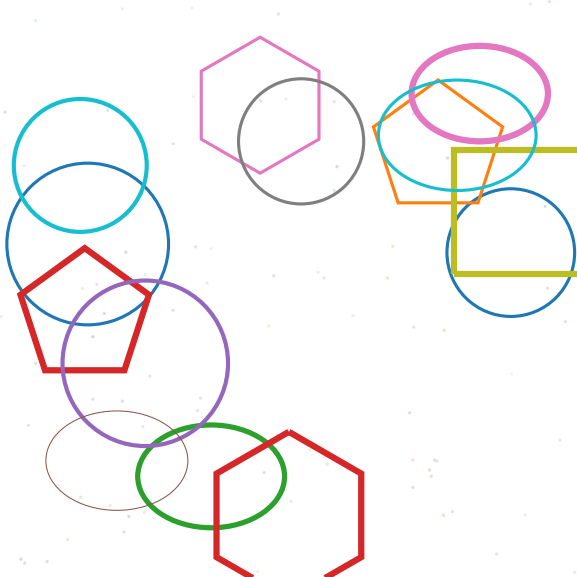[{"shape": "circle", "thickness": 1.5, "radius": 0.7, "center": [0.152, 0.577]}, {"shape": "circle", "thickness": 1.5, "radius": 0.55, "center": [0.884, 0.562]}, {"shape": "pentagon", "thickness": 1.5, "radius": 0.59, "center": [0.759, 0.743]}, {"shape": "oval", "thickness": 2.5, "radius": 0.64, "center": [0.366, 0.174]}, {"shape": "pentagon", "thickness": 3, "radius": 0.58, "center": [0.147, 0.453]}, {"shape": "hexagon", "thickness": 3, "radius": 0.72, "center": [0.5, 0.107]}, {"shape": "circle", "thickness": 2, "radius": 0.72, "center": [0.252, 0.37]}, {"shape": "oval", "thickness": 0.5, "radius": 0.61, "center": [0.202, 0.201]}, {"shape": "oval", "thickness": 3, "radius": 0.59, "center": [0.831, 0.837]}, {"shape": "hexagon", "thickness": 1.5, "radius": 0.59, "center": [0.45, 0.817]}, {"shape": "circle", "thickness": 1.5, "radius": 0.54, "center": [0.521, 0.754]}, {"shape": "square", "thickness": 3, "radius": 0.54, "center": [0.894, 0.633]}, {"shape": "oval", "thickness": 1.5, "radius": 0.68, "center": [0.792, 0.765]}, {"shape": "circle", "thickness": 2, "radius": 0.58, "center": [0.139, 0.713]}]